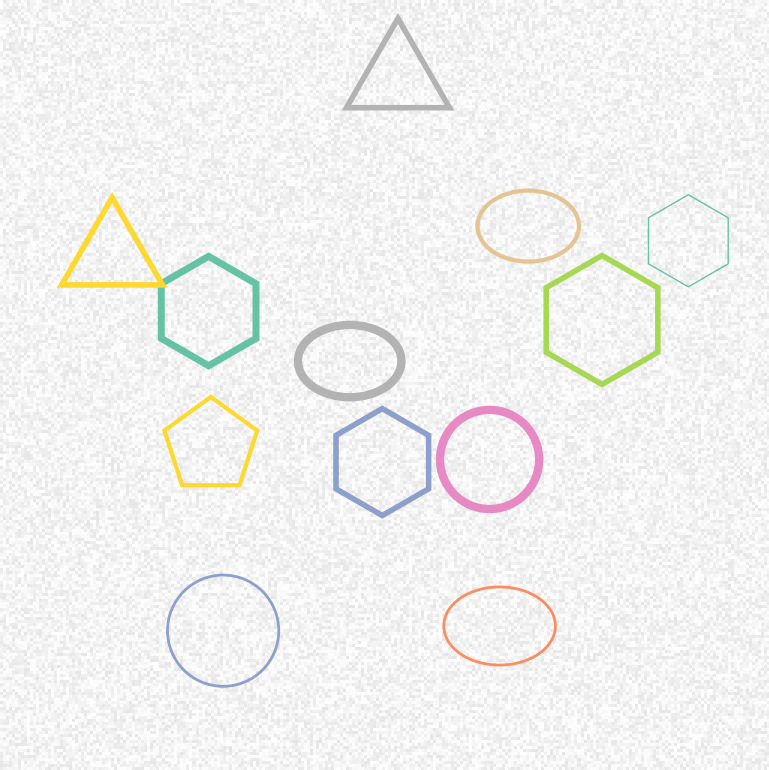[{"shape": "hexagon", "thickness": 2.5, "radius": 0.36, "center": [0.271, 0.596]}, {"shape": "hexagon", "thickness": 0.5, "radius": 0.3, "center": [0.894, 0.687]}, {"shape": "oval", "thickness": 1, "radius": 0.36, "center": [0.649, 0.187]}, {"shape": "circle", "thickness": 1, "radius": 0.36, "center": [0.29, 0.181]}, {"shape": "hexagon", "thickness": 2, "radius": 0.35, "center": [0.496, 0.4]}, {"shape": "circle", "thickness": 3, "radius": 0.32, "center": [0.636, 0.403]}, {"shape": "hexagon", "thickness": 2, "radius": 0.42, "center": [0.782, 0.584]}, {"shape": "triangle", "thickness": 2, "radius": 0.38, "center": [0.146, 0.668]}, {"shape": "pentagon", "thickness": 1.5, "radius": 0.32, "center": [0.274, 0.421]}, {"shape": "oval", "thickness": 1.5, "radius": 0.33, "center": [0.686, 0.706]}, {"shape": "triangle", "thickness": 2, "radius": 0.39, "center": [0.517, 0.899]}, {"shape": "oval", "thickness": 3, "radius": 0.34, "center": [0.454, 0.531]}]